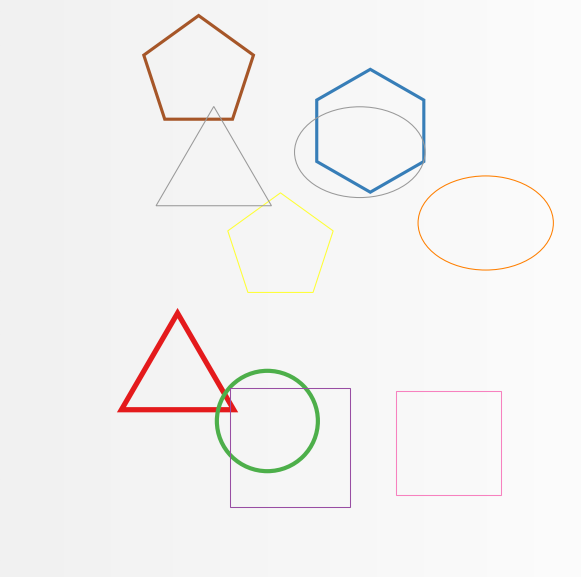[{"shape": "triangle", "thickness": 2.5, "radius": 0.56, "center": [0.305, 0.345]}, {"shape": "hexagon", "thickness": 1.5, "radius": 0.53, "center": [0.637, 0.773]}, {"shape": "circle", "thickness": 2, "radius": 0.43, "center": [0.46, 0.27]}, {"shape": "square", "thickness": 0.5, "radius": 0.51, "center": [0.499, 0.224]}, {"shape": "oval", "thickness": 0.5, "radius": 0.58, "center": [0.836, 0.613]}, {"shape": "pentagon", "thickness": 0.5, "radius": 0.48, "center": [0.483, 0.57]}, {"shape": "pentagon", "thickness": 1.5, "radius": 0.5, "center": [0.342, 0.873]}, {"shape": "square", "thickness": 0.5, "radius": 0.45, "center": [0.771, 0.232]}, {"shape": "oval", "thickness": 0.5, "radius": 0.56, "center": [0.619, 0.736]}, {"shape": "triangle", "thickness": 0.5, "radius": 0.57, "center": [0.368, 0.7]}]